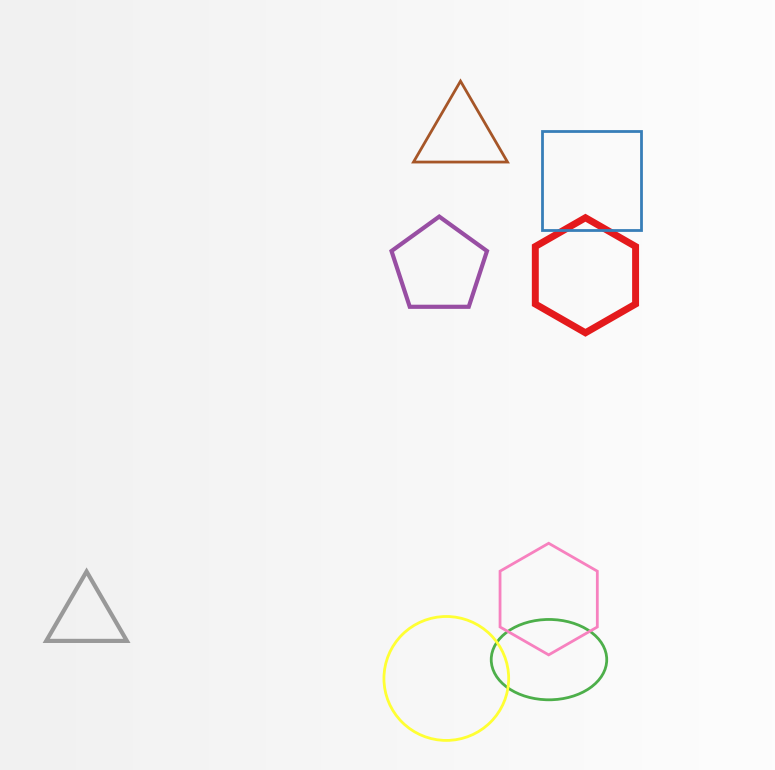[{"shape": "hexagon", "thickness": 2.5, "radius": 0.37, "center": [0.755, 0.643]}, {"shape": "square", "thickness": 1, "radius": 0.32, "center": [0.763, 0.765]}, {"shape": "oval", "thickness": 1, "radius": 0.37, "center": [0.708, 0.143]}, {"shape": "pentagon", "thickness": 1.5, "radius": 0.32, "center": [0.567, 0.654]}, {"shape": "circle", "thickness": 1, "radius": 0.4, "center": [0.576, 0.119]}, {"shape": "triangle", "thickness": 1, "radius": 0.35, "center": [0.594, 0.825]}, {"shape": "hexagon", "thickness": 1, "radius": 0.36, "center": [0.708, 0.222]}, {"shape": "triangle", "thickness": 1.5, "radius": 0.3, "center": [0.112, 0.198]}]